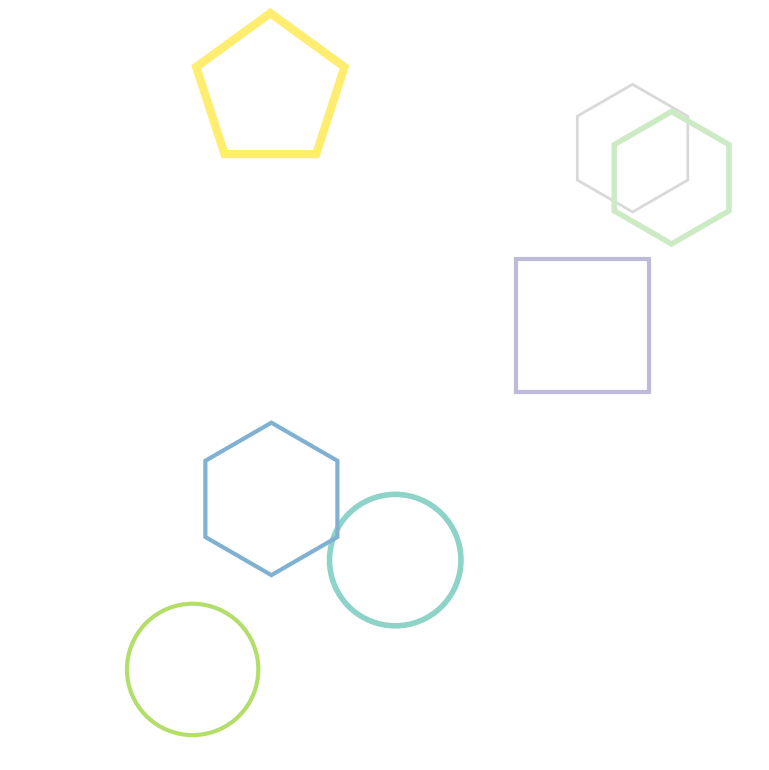[{"shape": "circle", "thickness": 2, "radius": 0.43, "center": [0.513, 0.273]}, {"shape": "square", "thickness": 1.5, "radius": 0.43, "center": [0.756, 0.577]}, {"shape": "hexagon", "thickness": 1.5, "radius": 0.49, "center": [0.352, 0.352]}, {"shape": "circle", "thickness": 1.5, "radius": 0.43, "center": [0.25, 0.131]}, {"shape": "hexagon", "thickness": 1, "radius": 0.41, "center": [0.821, 0.808]}, {"shape": "hexagon", "thickness": 2, "radius": 0.43, "center": [0.872, 0.769]}, {"shape": "pentagon", "thickness": 3, "radius": 0.51, "center": [0.351, 0.882]}]